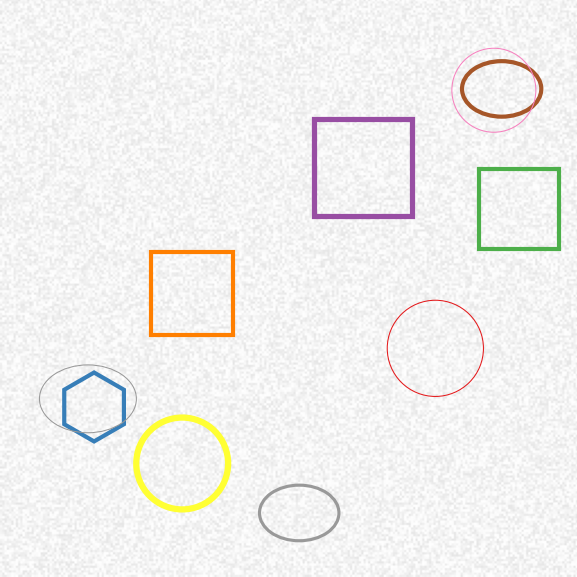[{"shape": "circle", "thickness": 0.5, "radius": 0.42, "center": [0.754, 0.396]}, {"shape": "hexagon", "thickness": 2, "radius": 0.3, "center": [0.163, 0.294]}, {"shape": "square", "thickness": 2, "radius": 0.35, "center": [0.899, 0.638]}, {"shape": "square", "thickness": 2.5, "radius": 0.42, "center": [0.629, 0.709]}, {"shape": "square", "thickness": 2, "radius": 0.36, "center": [0.332, 0.491]}, {"shape": "circle", "thickness": 3, "radius": 0.4, "center": [0.315, 0.197]}, {"shape": "oval", "thickness": 2, "radius": 0.34, "center": [0.869, 0.845]}, {"shape": "circle", "thickness": 0.5, "radius": 0.36, "center": [0.855, 0.843]}, {"shape": "oval", "thickness": 1.5, "radius": 0.34, "center": [0.518, 0.111]}, {"shape": "oval", "thickness": 0.5, "radius": 0.42, "center": [0.152, 0.309]}]